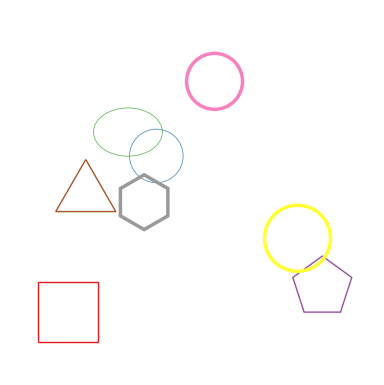[{"shape": "square", "thickness": 1, "radius": 0.39, "center": [0.176, 0.188]}, {"shape": "circle", "thickness": 0.5, "radius": 0.35, "center": [0.406, 0.595]}, {"shape": "oval", "thickness": 0.5, "radius": 0.45, "center": [0.332, 0.657]}, {"shape": "pentagon", "thickness": 1, "radius": 0.4, "center": [0.837, 0.254]}, {"shape": "circle", "thickness": 2.5, "radius": 0.43, "center": [0.773, 0.381]}, {"shape": "triangle", "thickness": 1, "radius": 0.45, "center": [0.223, 0.495]}, {"shape": "circle", "thickness": 2.5, "radius": 0.36, "center": [0.557, 0.789]}, {"shape": "hexagon", "thickness": 2.5, "radius": 0.36, "center": [0.374, 0.475]}]